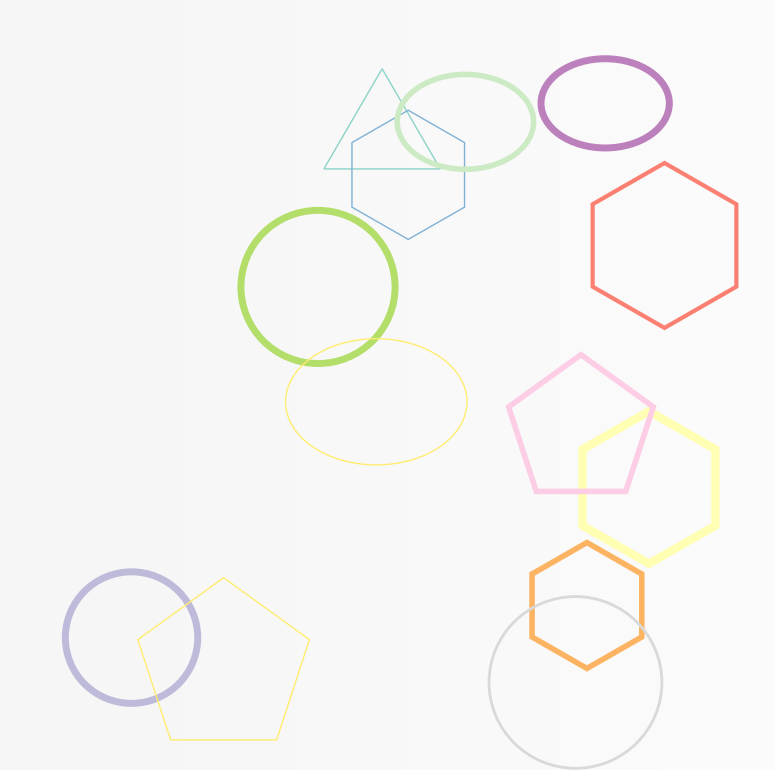[{"shape": "triangle", "thickness": 0.5, "radius": 0.43, "center": [0.493, 0.824]}, {"shape": "hexagon", "thickness": 3, "radius": 0.49, "center": [0.837, 0.367]}, {"shape": "circle", "thickness": 2.5, "radius": 0.43, "center": [0.17, 0.172]}, {"shape": "hexagon", "thickness": 1.5, "radius": 0.54, "center": [0.857, 0.681]}, {"shape": "hexagon", "thickness": 0.5, "radius": 0.42, "center": [0.527, 0.773]}, {"shape": "hexagon", "thickness": 2, "radius": 0.41, "center": [0.757, 0.214]}, {"shape": "circle", "thickness": 2.5, "radius": 0.5, "center": [0.41, 0.627]}, {"shape": "pentagon", "thickness": 2, "radius": 0.49, "center": [0.75, 0.441]}, {"shape": "circle", "thickness": 1, "radius": 0.56, "center": [0.743, 0.114]}, {"shape": "oval", "thickness": 2.5, "radius": 0.41, "center": [0.781, 0.866]}, {"shape": "oval", "thickness": 2, "radius": 0.44, "center": [0.601, 0.842]}, {"shape": "oval", "thickness": 0.5, "radius": 0.59, "center": [0.486, 0.478]}, {"shape": "pentagon", "thickness": 0.5, "radius": 0.58, "center": [0.289, 0.133]}]